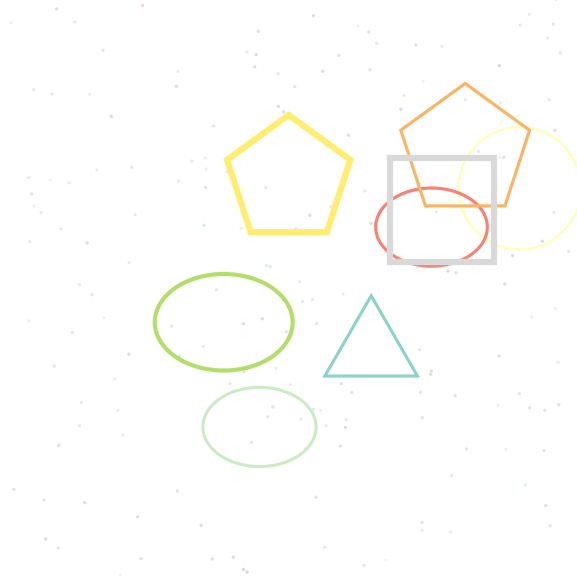[{"shape": "triangle", "thickness": 1.5, "radius": 0.46, "center": [0.643, 0.394]}, {"shape": "circle", "thickness": 1, "radius": 0.53, "center": [0.9, 0.673]}, {"shape": "oval", "thickness": 1.5, "radius": 0.48, "center": [0.747, 0.606]}, {"shape": "pentagon", "thickness": 1.5, "radius": 0.59, "center": [0.806, 0.737]}, {"shape": "oval", "thickness": 2, "radius": 0.6, "center": [0.387, 0.441]}, {"shape": "square", "thickness": 3, "radius": 0.45, "center": [0.765, 0.635]}, {"shape": "oval", "thickness": 1.5, "radius": 0.49, "center": [0.449, 0.26]}, {"shape": "pentagon", "thickness": 3, "radius": 0.56, "center": [0.5, 0.688]}]